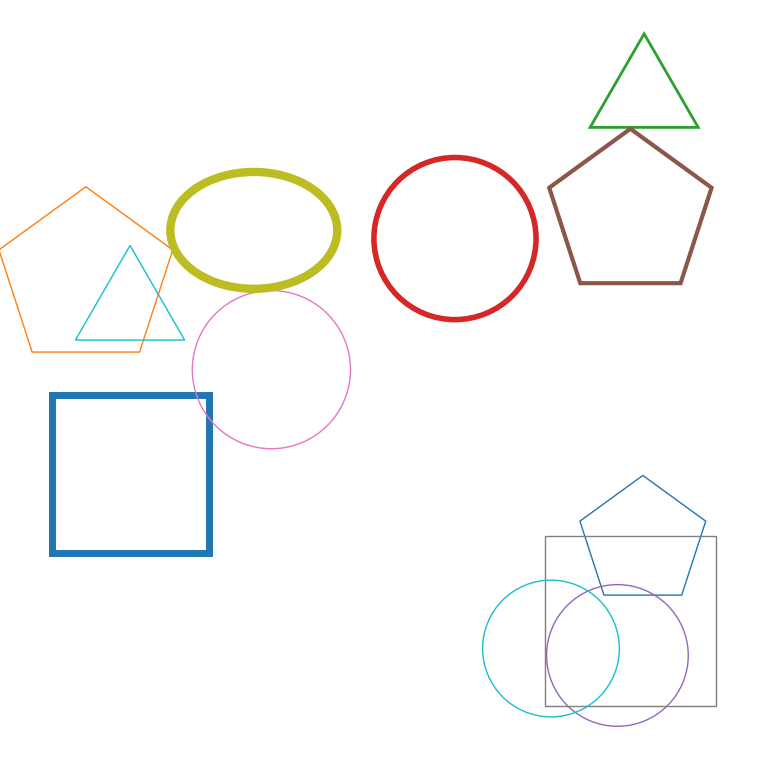[{"shape": "square", "thickness": 2.5, "radius": 0.51, "center": [0.169, 0.384]}, {"shape": "pentagon", "thickness": 0.5, "radius": 0.43, "center": [0.835, 0.297]}, {"shape": "pentagon", "thickness": 0.5, "radius": 0.59, "center": [0.112, 0.639]}, {"shape": "triangle", "thickness": 1, "radius": 0.41, "center": [0.837, 0.875]}, {"shape": "circle", "thickness": 2, "radius": 0.53, "center": [0.591, 0.69]}, {"shape": "circle", "thickness": 0.5, "radius": 0.46, "center": [0.802, 0.149]}, {"shape": "pentagon", "thickness": 1.5, "radius": 0.55, "center": [0.819, 0.722]}, {"shape": "circle", "thickness": 0.5, "radius": 0.51, "center": [0.352, 0.52]}, {"shape": "square", "thickness": 0.5, "radius": 0.55, "center": [0.819, 0.194]}, {"shape": "oval", "thickness": 3, "radius": 0.54, "center": [0.33, 0.701]}, {"shape": "circle", "thickness": 0.5, "radius": 0.44, "center": [0.716, 0.158]}, {"shape": "triangle", "thickness": 0.5, "radius": 0.41, "center": [0.169, 0.599]}]